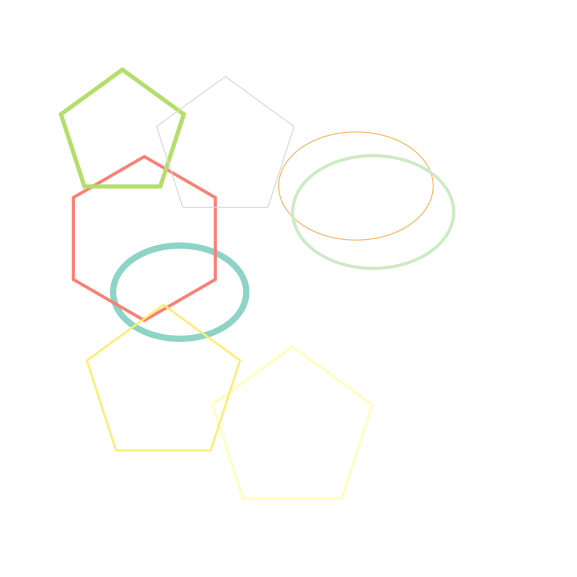[{"shape": "oval", "thickness": 3, "radius": 0.58, "center": [0.311, 0.493]}, {"shape": "pentagon", "thickness": 1, "radius": 0.73, "center": [0.506, 0.253]}, {"shape": "hexagon", "thickness": 1.5, "radius": 0.71, "center": [0.25, 0.586]}, {"shape": "oval", "thickness": 0.5, "radius": 0.67, "center": [0.616, 0.677]}, {"shape": "pentagon", "thickness": 2, "radius": 0.56, "center": [0.212, 0.767]}, {"shape": "pentagon", "thickness": 0.5, "radius": 0.63, "center": [0.39, 0.741]}, {"shape": "oval", "thickness": 1.5, "radius": 0.7, "center": [0.646, 0.632]}, {"shape": "pentagon", "thickness": 1, "radius": 0.7, "center": [0.283, 0.332]}]